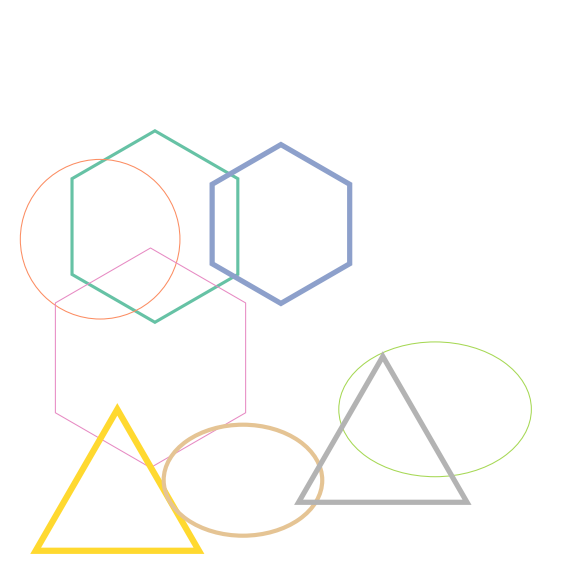[{"shape": "hexagon", "thickness": 1.5, "radius": 0.83, "center": [0.268, 0.607]}, {"shape": "circle", "thickness": 0.5, "radius": 0.69, "center": [0.173, 0.585]}, {"shape": "hexagon", "thickness": 2.5, "radius": 0.69, "center": [0.486, 0.611]}, {"shape": "hexagon", "thickness": 0.5, "radius": 0.95, "center": [0.261, 0.379]}, {"shape": "oval", "thickness": 0.5, "radius": 0.83, "center": [0.753, 0.29]}, {"shape": "triangle", "thickness": 3, "radius": 0.82, "center": [0.203, 0.127]}, {"shape": "oval", "thickness": 2, "radius": 0.69, "center": [0.421, 0.168]}, {"shape": "triangle", "thickness": 2.5, "radius": 0.84, "center": [0.663, 0.214]}]